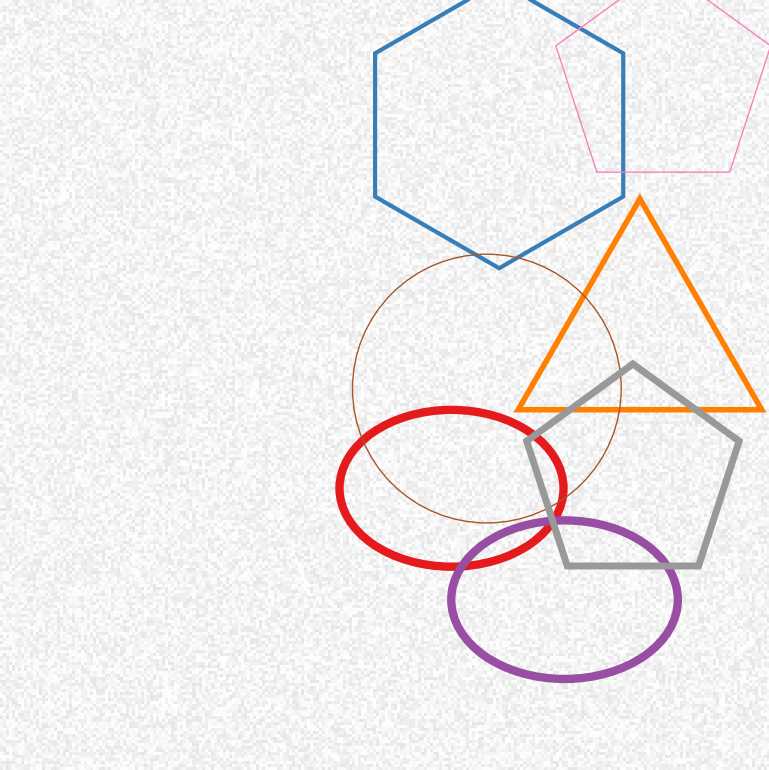[{"shape": "oval", "thickness": 3, "radius": 0.73, "center": [0.586, 0.366]}, {"shape": "hexagon", "thickness": 1.5, "radius": 0.93, "center": [0.648, 0.838]}, {"shape": "oval", "thickness": 3, "radius": 0.74, "center": [0.733, 0.221]}, {"shape": "triangle", "thickness": 2, "radius": 0.91, "center": [0.831, 0.559]}, {"shape": "circle", "thickness": 0.5, "radius": 0.87, "center": [0.632, 0.495]}, {"shape": "pentagon", "thickness": 0.5, "radius": 0.73, "center": [0.861, 0.895]}, {"shape": "pentagon", "thickness": 2.5, "radius": 0.73, "center": [0.822, 0.382]}]